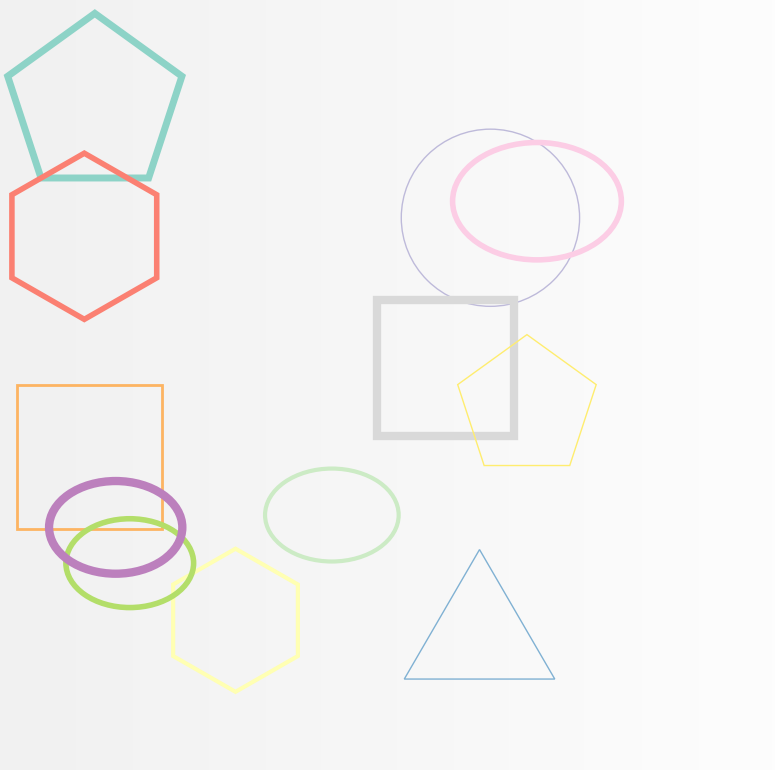[{"shape": "pentagon", "thickness": 2.5, "radius": 0.59, "center": [0.122, 0.864]}, {"shape": "hexagon", "thickness": 1.5, "radius": 0.46, "center": [0.304, 0.194]}, {"shape": "circle", "thickness": 0.5, "radius": 0.58, "center": [0.633, 0.717]}, {"shape": "hexagon", "thickness": 2, "radius": 0.54, "center": [0.109, 0.693]}, {"shape": "triangle", "thickness": 0.5, "radius": 0.56, "center": [0.619, 0.174]}, {"shape": "square", "thickness": 1, "radius": 0.47, "center": [0.115, 0.407]}, {"shape": "oval", "thickness": 2, "radius": 0.41, "center": [0.167, 0.269]}, {"shape": "oval", "thickness": 2, "radius": 0.54, "center": [0.693, 0.739]}, {"shape": "square", "thickness": 3, "radius": 0.44, "center": [0.575, 0.522]}, {"shape": "oval", "thickness": 3, "radius": 0.43, "center": [0.149, 0.315]}, {"shape": "oval", "thickness": 1.5, "radius": 0.43, "center": [0.428, 0.331]}, {"shape": "pentagon", "thickness": 0.5, "radius": 0.47, "center": [0.68, 0.471]}]